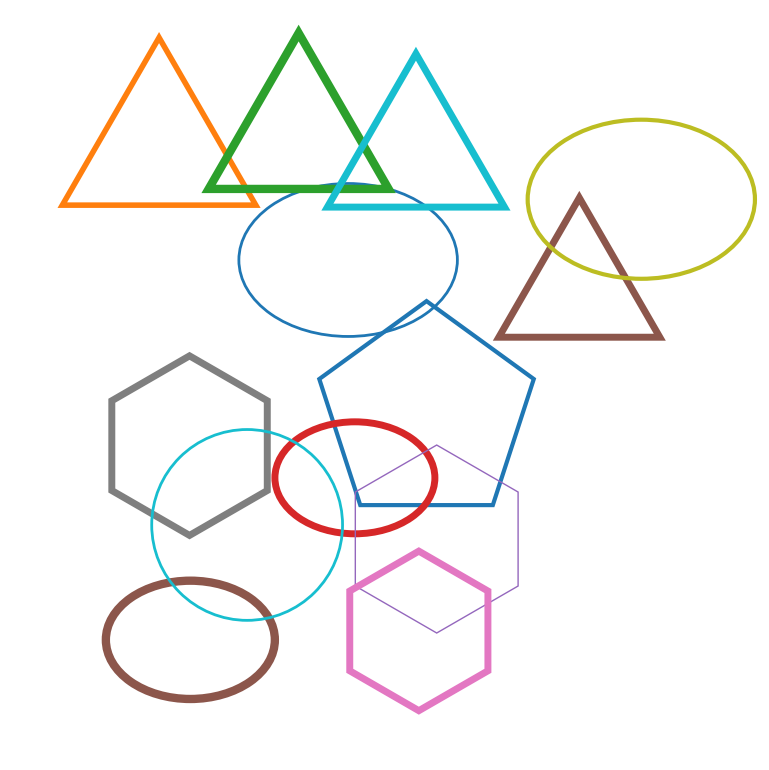[{"shape": "pentagon", "thickness": 1.5, "radius": 0.73, "center": [0.554, 0.462]}, {"shape": "oval", "thickness": 1, "radius": 0.71, "center": [0.452, 0.662]}, {"shape": "triangle", "thickness": 2, "radius": 0.73, "center": [0.207, 0.806]}, {"shape": "triangle", "thickness": 3, "radius": 0.67, "center": [0.388, 0.822]}, {"shape": "oval", "thickness": 2.5, "radius": 0.52, "center": [0.461, 0.379]}, {"shape": "hexagon", "thickness": 0.5, "radius": 0.61, "center": [0.567, 0.3]}, {"shape": "triangle", "thickness": 2.5, "radius": 0.6, "center": [0.752, 0.622]}, {"shape": "oval", "thickness": 3, "radius": 0.55, "center": [0.247, 0.169]}, {"shape": "hexagon", "thickness": 2.5, "radius": 0.52, "center": [0.544, 0.181]}, {"shape": "hexagon", "thickness": 2.5, "radius": 0.58, "center": [0.246, 0.421]}, {"shape": "oval", "thickness": 1.5, "radius": 0.74, "center": [0.833, 0.741]}, {"shape": "circle", "thickness": 1, "radius": 0.62, "center": [0.321, 0.318]}, {"shape": "triangle", "thickness": 2.5, "radius": 0.66, "center": [0.54, 0.797]}]